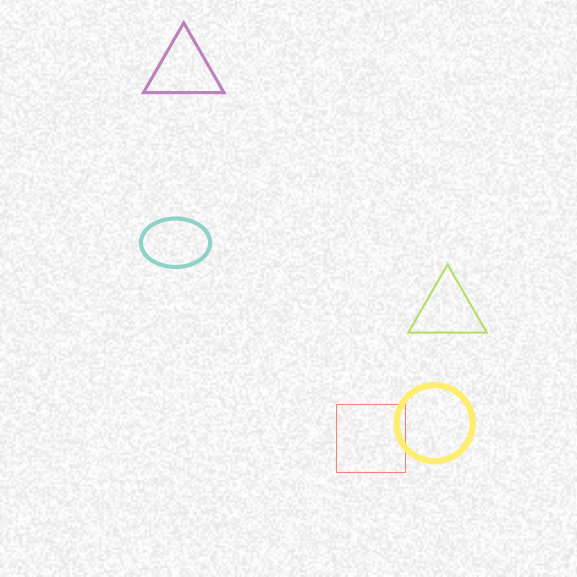[{"shape": "oval", "thickness": 2, "radius": 0.3, "center": [0.304, 0.579]}, {"shape": "square", "thickness": 0.5, "radius": 0.3, "center": [0.642, 0.241]}, {"shape": "triangle", "thickness": 1, "radius": 0.39, "center": [0.775, 0.463]}, {"shape": "triangle", "thickness": 1.5, "radius": 0.4, "center": [0.318, 0.879]}, {"shape": "circle", "thickness": 3, "radius": 0.33, "center": [0.753, 0.266]}]